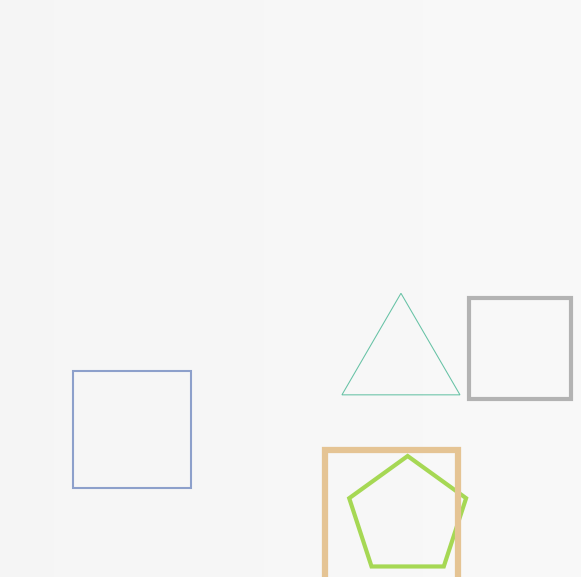[{"shape": "triangle", "thickness": 0.5, "radius": 0.59, "center": [0.69, 0.374]}, {"shape": "square", "thickness": 1, "radius": 0.51, "center": [0.227, 0.256]}, {"shape": "pentagon", "thickness": 2, "radius": 0.53, "center": [0.701, 0.104]}, {"shape": "square", "thickness": 3, "radius": 0.57, "center": [0.673, 0.106]}, {"shape": "square", "thickness": 2, "radius": 0.44, "center": [0.895, 0.396]}]